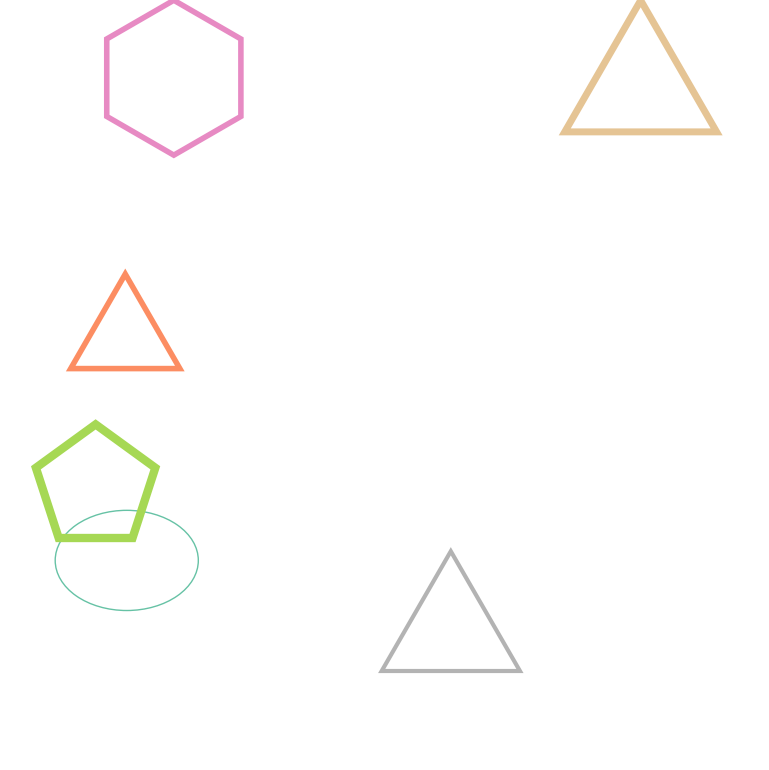[{"shape": "oval", "thickness": 0.5, "radius": 0.46, "center": [0.165, 0.272]}, {"shape": "triangle", "thickness": 2, "radius": 0.41, "center": [0.163, 0.562]}, {"shape": "hexagon", "thickness": 2, "radius": 0.5, "center": [0.226, 0.899]}, {"shape": "pentagon", "thickness": 3, "radius": 0.41, "center": [0.124, 0.367]}, {"shape": "triangle", "thickness": 2.5, "radius": 0.57, "center": [0.832, 0.886]}, {"shape": "triangle", "thickness": 1.5, "radius": 0.52, "center": [0.585, 0.18]}]